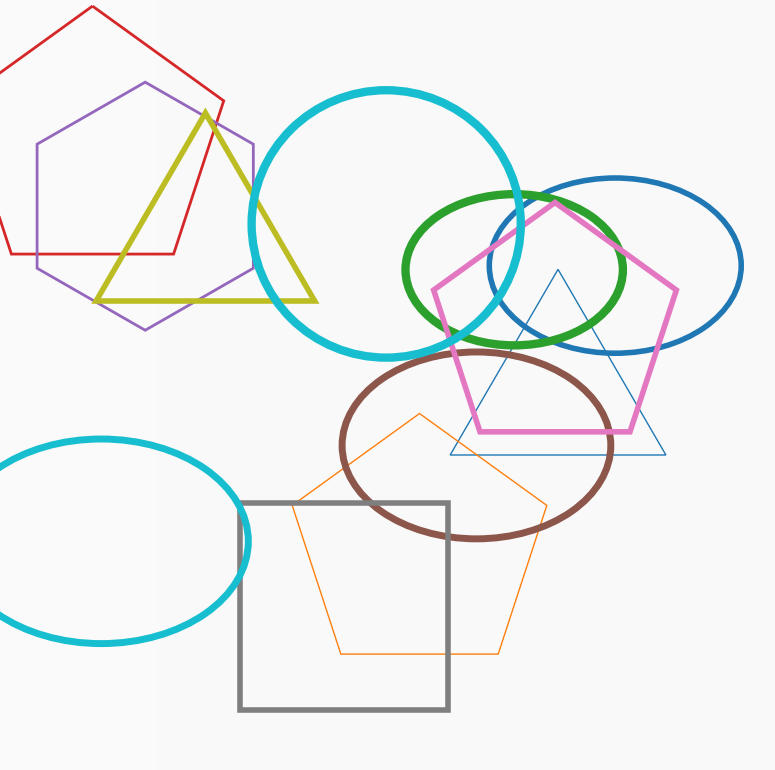[{"shape": "oval", "thickness": 2, "radius": 0.81, "center": [0.794, 0.655]}, {"shape": "triangle", "thickness": 0.5, "radius": 0.8, "center": [0.72, 0.489]}, {"shape": "pentagon", "thickness": 0.5, "radius": 0.86, "center": [0.541, 0.29]}, {"shape": "oval", "thickness": 3, "radius": 0.7, "center": [0.663, 0.65]}, {"shape": "pentagon", "thickness": 1, "radius": 0.89, "center": [0.119, 0.814]}, {"shape": "hexagon", "thickness": 1, "radius": 0.81, "center": [0.187, 0.732]}, {"shape": "oval", "thickness": 2.5, "radius": 0.87, "center": [0.615, 0.422]}, {"shape": "pentagon", "thickness": 2, "radius": 0.82, "center": [0.716, 0.572]}, {"shape": "square", "thickness": 2, "radius": 0.67, "center": [0.444, 0.212]}, {"shape": "triangle", "thickness": 2, "radius": 0.81, "center": [0.265, 0.69]}, {"shape": "oval", "thickness": 2.5, "radius": 0.95, "center": [0.131, 0.297]}, {"shape": "circle", "thickness": 3, "radius": 0.87, "center": [0.498, 0.709]}]